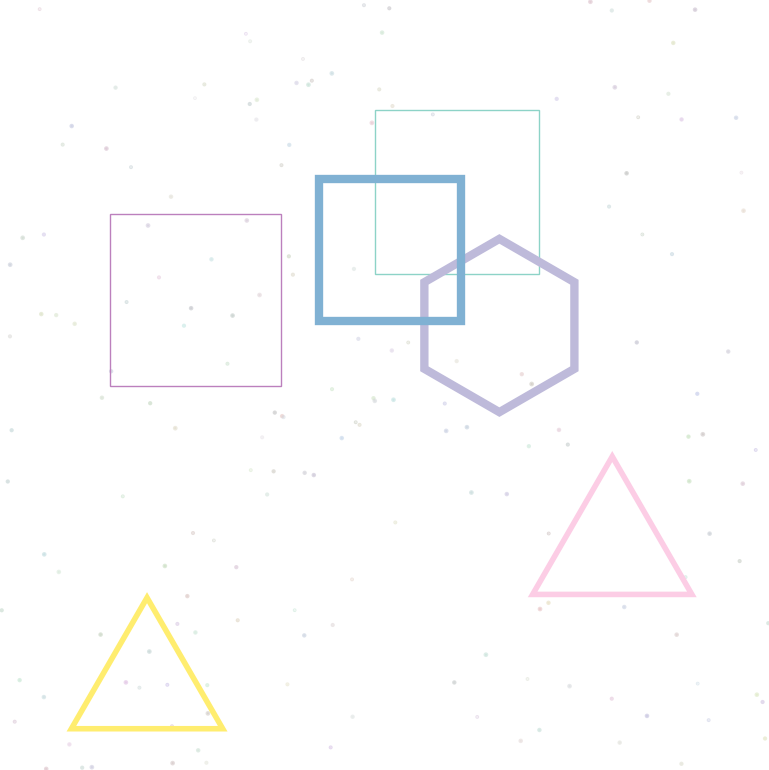[{"shape": "square", "thickness": 0.5, "radius": 0.53, "center": [0.593, 0.751]}, {"shape": "hexagon", "thickness": 3, "radius": 0.56, "center": [0.649, 0.577]}, {"shape": "square", "thickness": 3, "radius": 0.46, "center": [0.507, 0.676]}, {"shape": "triangle", "thickness": 2, "radius": 0.6, "center": [0.795, 0.288]}, {"shape": "square", "thickness": 0.5, "radius": 0.56, "center": [0.254, 0.611]}, {"shape": "triangle", "thickness": 2, "radius": 0.57, "center": [0.191, 0.11]}]